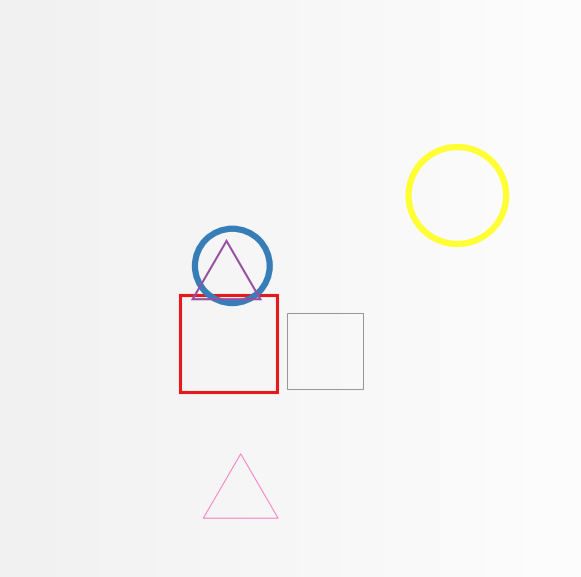[{"shape": "square", "thickness": 1.5, "radius": 0.42, "center": [0.393, 0.405]}, {"shape": "circle", "thickness": 3, "radius": 0.32, "center": [0.4, 0.539]}, {"shape": "triangle", "thickness": 1, "radius": 0.34, "center": [0.39, 0.515]}, {"shape": "circle", "thickness": 3, "radius": 0.42, "center": [0.787, 0.661]}, {"shape": "triangle", "thickness": 0.5, "radius": 0.37, "center": [0.414, 0.139]}, {"shape": "square", "thickness": 0.5, "radius": 0.33, "center": [0.559, 0.391]}]